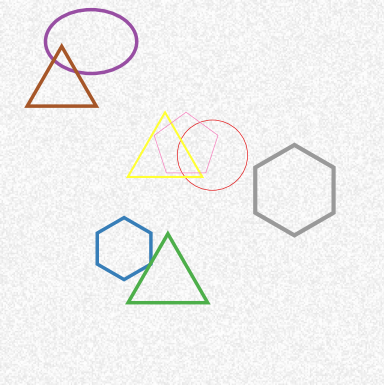[{"shape": "circle", "thickness": 0.5, "radius": 0.46, "center": [0.552, 0.597]}, {"shape": "hexagon", "thickness": 2.5, "radius": 0.4, "center": [0.322, 0.354]}, {"shape": "triangle", "thickness": 2.5, "radius": 0.6, "center": [0.436, 0.273]}, {"shape": "oval", "thickness": 2.5, "radius": 0.59, "center": [0.237, 0.892]}, {"shape": "triangle", "thickness": 1.5, "radius": 0.56, "center": [0.429, 0.596]}, {"shape": "triangle", "thickness": 2.5, "radius": 0.52, "center": [0.16, 0.776]}, {"shape": "pentagon", "thickness": 0.5, "radius": 0.44, "center": [0.483, 0.621]}, {"shape": "hexagon", "thickness": 3, "radius": 0.59, "center": [0.765, 0.506]}]